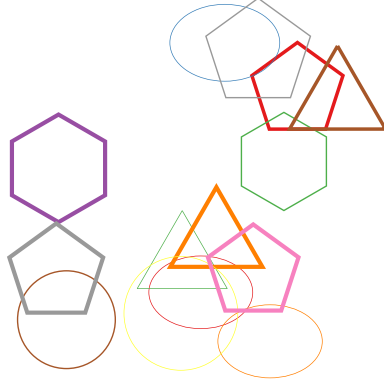[{"shape": "oval", "thickness": 0.5, "radius": 0.67, "center": [0.522, 0.241]}, {"shape": "pentagon", "thickness": 2.5, "radius": 0.62, "center": [0.773, 0.765]}, {"shape": "oval", "thickness": 0.5, "radius": 0.71, "center": [0.584, 0.889]}, {"shape": "hexagon", "thickness": 1, "radius": 0.64, "center": [0.737, 0.581]}, {"shape": "triangle", "thickness": 0.5, "radius": 0.68, "center": [0.473, 0.318]}, {"shape": "hexagon", "thickness": 3, "radius": 0.7, "center": [0.152, 0.563]}, {"shape": "triangle", "thickness": 3, "radius": 0.69, "center": [0.562, 0.376]}, {"shape": "oval", "thickness": 0.5, "radius": 0.68, "center": [0.702, 0.113]}, {"shape": "circle", "thickness": 0.5, "radius": 0.74, "center": [0.47, 0.186]}, {"shape": "triangle", "thickness": 2.5, "radius": 0.72, "center": [0.877, 0.737]}, {"shape": "circle", "thickness": 1, "radius": 0.63, "center": [0.173, 0.17]}, {"shape": "pentagon", "thickness": 3, "radius": 0.62, "center": [0.658, 0.293]}, {"shape": "pentagon", "thickness": 3, "radius": 0.64, "center": [0.146, 0.292]}, {"shape": "pentagon", "thickness": 1, "radius": 0.71, "center": [0.671, 0.862]}]